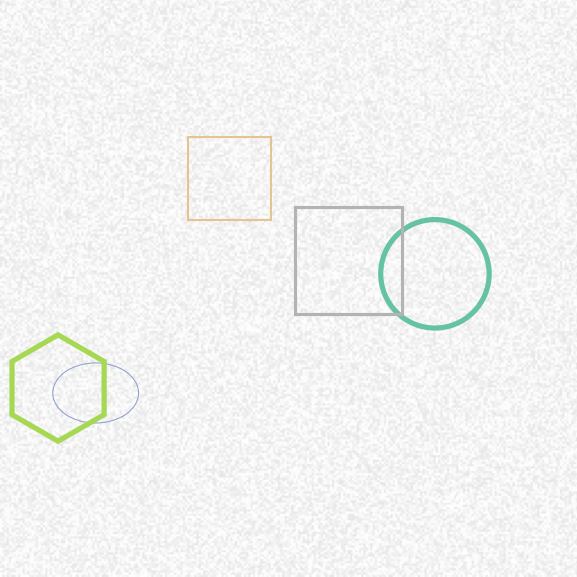[{"shape": "circle", "thickness": 2.5, "radius": 0.47, "center": [0.753, 0.525]}, {"shape": "oval", "thickness": 0.5, "radius": 0.37, "center": [0.166, 0.319]}, {"shape": "hexagon", "thickness": 2.5, "radius": 0.46, "center": [0.101, 0.327]}, {"shape": "square", "thickness": 1, "radius": 0.36, "center": [0.397, 0.69]}, {"shape": "square", "thickness": 1.5, "radius": 0.46, "center": [0.603, 0.548]}]